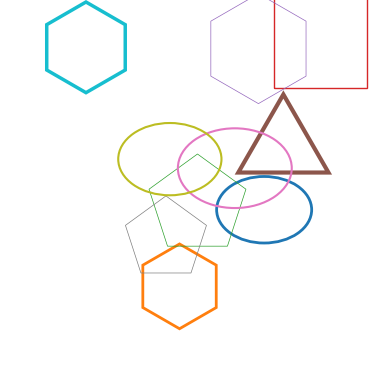[{"shape": "oval", "thickness": 2, "radius": 0.62, "center": [0.686, 0.455]}, {"shape": "hexagon", "thickness": 2, "radius": 0.55, "center": [0.466, 0.256]}, {"shape": "pentagon", "thickness": 0.5, "radius": 0.66, "center": [0.513, 0.468]}, {"shape": "square", "thickness": 1, "radius": 0.61, "center": [0.832, 0.892]}, {"shape": "hexagon", "thickness": 0.5, "radius": 0.71, "center": [0.671, 0.874]}, {"shape": "triangle", "thickness": 3, "radius": 0.68, "center": [0.736, 0.619]}, {"shape": "oval", "thickness": 1.5, "radius": 0.74, "center": [0.61, 0.563]}, {"shape": "pentagon", "thickness": 0.5, "radius": 0.55, "center": [0.431, 0.38]}, {"shape": "oval", "thickness": 1.5, "radius": 0.67, "center": [0.441, 0.587]}, {"shape": "hexagon", "thickness": 2.5, "radius": 0.59, "center": [0.223, 0.877]}]